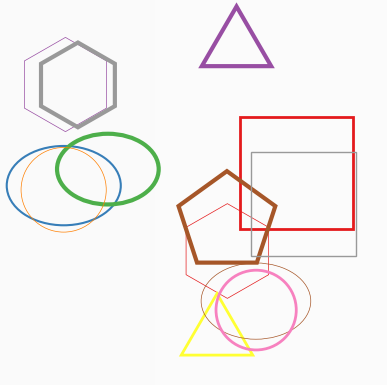[{"shape": "hexagon", "thickness": 0.5, "radius": 0.62, "center": [0.587, 0.348]}, {"shape": "square", "thickness": 2, "radius": 0.73, "center": [0.766, 0.55]}, {"shape": "oval", "thickness": 1.5, "radius": 0.74, "center": [0.165, 0.518]}, {"shape": "oval", "thickness": 3, "radius": 0.66, "center": [0.278, 0.561]}, {"shape": "triangle", "thickness": 3, "radius": 0.52, "center": [0.61, 0.88]}, {"shape": "hexagon", "thickness": 0.5, "radius": 0.61, "center": [0.169, 0.78]}, {"shape": "circle", "thickness": 0.5, "radius": 0.55, "center": [0.164, 0.507]}, {"shape": "triangle", "thickness": 2, "radius": 0.53, "center": [0.56, 0.131]}, {"shape": "pentagon", "thickness": 3, "radius": 0.66, "center": [0.586, 0.424]}, {"shape": "oval", "thickness": 0.5, "radius": 0.71, "center": [0.661, 0.218]}, {"shape": "circle", "thickness": 2, "radius": 0.52, "center": [0.661, 0.195]}, {"shape": "square", "thickness": 1, "radius": 0.68, "center": [0.782, 0.469]}, {"shape": "hexagon", "thickness": 3, "radius": 0.55, "center": [0.201, 0.779]}]